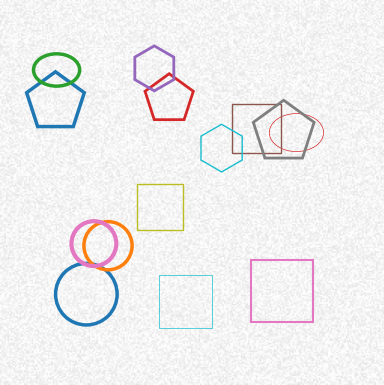[{"shape": "pentagon", "thickness": 2.5, "radius": 0.39, "center": [0.144, 0.735]}, {"shape": "circle", "thickness": 2.5, "radius": 0.4, "center": [0.224, 0.236]}, {"shape": "circle", "thickness": 2.5, "radius": 0.31, "center": [0.281, 0.362]}, {"shape": "oval", "thickness": 2.5, "radius": 0.3, "center": [0.147, 0.818]}, {"shape": "oval", "thickness": 0.5, "radius": 0.35, "center": [0.77, 0.656]}, {"shape": "pentagon", "thickness": 2, "radius": 0.33, "center": [0.439, 0.743]}, {"shape": "hexagon", "thickness": 2, "radius": 0.29, "center": [0.401, 0.822]}, {"shape": "square", "thickness": 1, "radius": 0.32, "center": [0.666, 0.666]}, {"shape": "square", "thickness": 1.5, "radius": 0.4, "center": [0.732, 0.245]}, {"shape": "circle", "thickness": 3, "radius": 0.29, "center": [0.244, 0.367]}, {"shape": "pentagon", "thickness": 2, "radius": 0.42, "center": [0.737, 0.657]}, {"shape": "square", "thickness": 1, "radius": 0.3, "center": [0.415, 0.462]}, {"shape": "square", "thickness": 0.5, "radius": 0.34, "center": [0.481, 0.217]}, {"shape": "hexagon", "thickness": 1, "radius": 0.31, "center": [0.576, 0.615]}]